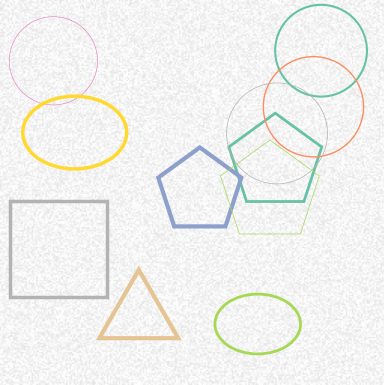[{"shape": "pentagon", "thickness": 2, "radius": 0.63, "center": [0.715, 0.579]}, {"shape": "circle", "thickness": 1.5, "radius": 0.6, "center": [0.834, 0.868]}, {"shape": "circle", "thickness": 1, "radius": 0.65, "center": [0.814, 0.723]}, {"shape": "pentagon", "thickness": 3, "radius": 0.57, "center": [0.519, 0.504]}, {"shape": "circle", "thickness": 0.5, "radius": 0.57, "center": [0.139, 0.842]}, {"shape": "oval", "thickness": 2, "radius": 0.56, "center": [0.669, 0.158]}, {"shape": "pentagon", "thickness": 0.5, "radius": 0.67, "center": [0.701, 0.501]}, {"shape": "oval", "thickness": 2.5, "radius": 0.67, "center": [0.194, 0.656]}, {"shape": "triangle", "thickness": 3, "radius": 0.59, "center": [0.36, 0.181]}, {"shape": "square", "thickness": 2.5, "radius": 0.63, "center": [0.151, 0.353]}, {"shape": "circle", "thickness": 0.5, "radius": 0.66, "center": [0.72, 0.653]}]